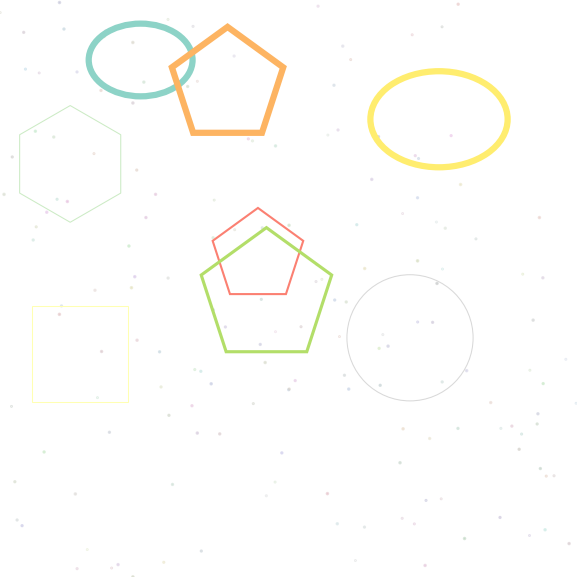[{"shape": "oval", "thickness": 3, "radius": 0.45, "center": [0.244, 0.895]}, {"shape": "square", "thickness": 0.5, "radius": 0.42, "center": [0.139, 0.386]}, {"shape": "pentagon", "thickness": 1, "radius": 0.41, "center": [0.447, 0.557]}, {"shape": "pentagon", "thickness": 3, "radius": 0.51, "center": [0.394, 0.851]}, {"shape": "pentagon", "thickness": 1.5, "radius": 0.59, "center": [0.461, 0.486]}, {"shape": "circle", "thickness": 0.5, "radius": 0.55, "center": [0.71, 0.414]}, {"shape": "hexagon", "thickness": 0.5, "radius": 0.51, "center": [0.122, 0.715]}, {"shape": "oval", "thickness": 3, "radius": 0.59, "center": [0.76, 0.793]}]